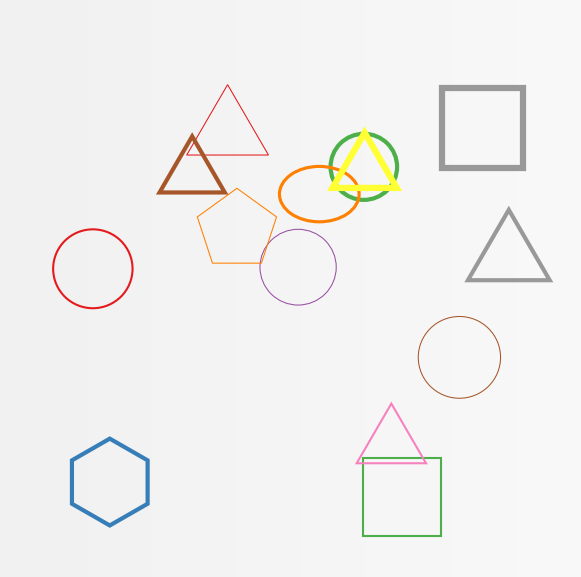[{"shape": "triangle", "thickness": 0.5, "radius": 0.41, "center": [0.392, 0.771]}, {"shape": "circle", "thickness": 1, "radius": 0.34, "center": [0.16, 0.534]}, {"shape": "hexagon", "thickness": 2, "radius": 0.38, "center": [0.189, 0.164]}, {"shape": "square", "thickness": 1, "radius": 0.34, "center": [0.692, 0.139]}, {"shape": "circle", "thickness": 2, "radius": 0.29, "center": [0.626, 0.71]}, {"shape": "circle", "thickness": 0.5, "radius": 0.33, "center": [0.513, 0.536]}, {"shape": "pentagon", "thickness": 0.5, "radius": 0.36, "center": [0.408, 0.601]}, {"shape": "oval", "thickness": 1.5, "radius": 0.34, "center": [0.549, 0.663]}, {"shape": "triangle", "thickness": 3, "radius": 0.32, "center": [0.627, 0.706]}, {"shape": "circle", "thickness": 0.5, "radius": 0.35, "center": [0.79, 0.38]}, {"shape": "triangle", "thickness": 2, "radius": 0.32, "center": [0.331, 0.698]}, {"shape": "triangle", "thickness": 1, "radius": 0.34, "center": [0.673, 0.231]}, {"shape": "square", "thickness": 3, "radius": 0.35, "center": [0.83, 0.777]}, {"shape": "triangle", "thickness": 2, "radius": 0.41, "center": [0.875, 0.555]}]